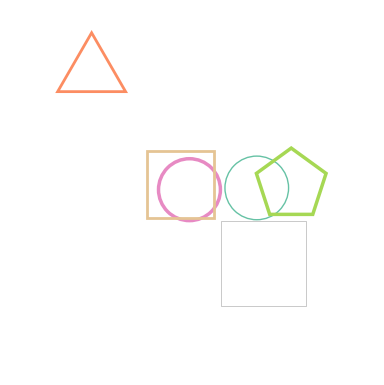[{"shape": "circle", "thickness": 1, "radius": 0.41, "center": [0.667, 0.512]}, {"shape": "triangle", "thickness": 2, "radius": 0.51, "center": [0.238, 0.813]}, {"shape": "circle", "thickness": 2.5, "radius": 0.4, "center": [0.492, 0.507]}, {"shape": "pentagon", "thickness": 2.5, "radius": 0.48, "center": [0.756, 0.52]}, {"shape": "square", "thickness": 2, "radius": 0.43, "center": [0.468, 0.521]}, {"shape": "square", "thickness": 0.5, "radius": 0.55, "center": [0.685, 0.315]}]